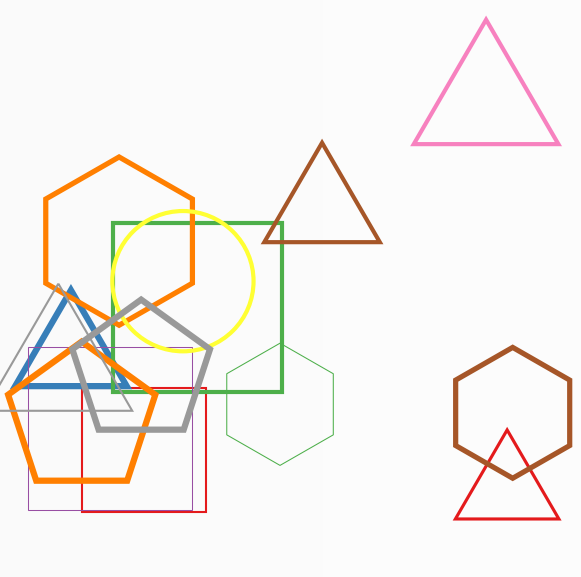[{"shape": "triangle", "thickness": 1.5, "radius": 0.51, "center": [0.872, 0.152]}, {"shape": "square", "thickness": 1, "radius": 0.54, "center": [0.248, 0.22]}, {"shape": "triangle", "thickness": 3, "radius": 0.55, "center": [0.122, 0.386]}, {"shape": "hexagon", "thickness": 0.5, "radius": 0.53, "center": [0.482, 0.299]}, {"shape": "square", "thickness": 2, "radius": 0.73, "center": [0.34, 0.466]}, {"shape": "square", "thickness": 0.5, "radius": 0.71, "center": [0.189, 0.257]}, {"shape": "pentagon", "thickness": 3, "radius": 0.67, "center": [0.141, 0.274]}, {"shape": "hexagon", "thickness": 2.5, "radius": 0.73, "center": [0.205, 0.582]}, {"shape": "circle", "thickness": 2, "radius": 0.61, "center": [0.315, 0.512]}, {"shape": "triangle", "thickness": 2, "radius": 0.57, "center": [0.554, 0.637]}, {"shape": "hexagon", "thickness": 2.5, "radius": 0.57, "center": [0.882, 0.284]}, {"shape": "triangle", "thickness": 2, "radius": 0.72, "center": [0.836, 0.821]}, {"shape": "pentagon", "thickness": 3, "radius": 0.62, "center": [0.243, 0.356]}, {"shape": "triangle", "thickness": 1, "radius": 0.73, "center": [0.1, 0.361]}]